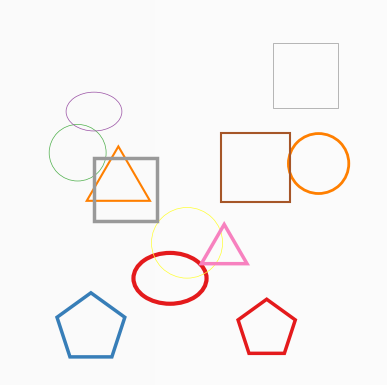[{"shape": "oval", "thickness": 3, "radius": 0.47, "center": [0.439, 0.277]}, {"shape": "pentagon", "thickness": 2.5, "radius": 0.39, "center": [0.688, 0.145]}, {"shape": "pentagon", "thickness": 2.5, "radius": 0.46, "center": [0.235, 0.147]}, {"shape": "circle", "thickness": 0.5, "radius": 0.37, "center": [0.2, 0.603]}, {"shape": "oval", "thickness": 0.5, "radius": 0.36, "center": [0.243, 0.71]}, {"shape": "circle", "thickness": 2, "radius": 0.39, "center": [0.822, 0.575]}, {"shape": "triangle", "thickness": 1.5, "radius": 0.47, "center": [0.305, 0.526]}, {"shape": "circle", "thickness": 0.5, "radius": 0.46, "center": [0.483, 0.369]}, {"shape": "square", "thickness": 1.5, "radius": 0.45, "center": [0.659, 0.565]}, {"shape": "triangle", "thickness": 2.5, "radius": 0.34, "center": [0.579, 0.349]}, {"shape": "square", "thickness": 2.5, "radius": 0.41, "center": [0.323, 0.507]}, {"shape": "square", "thickness": 0.5, "radius": 0.42, "center": [0.788, 0.804]}]